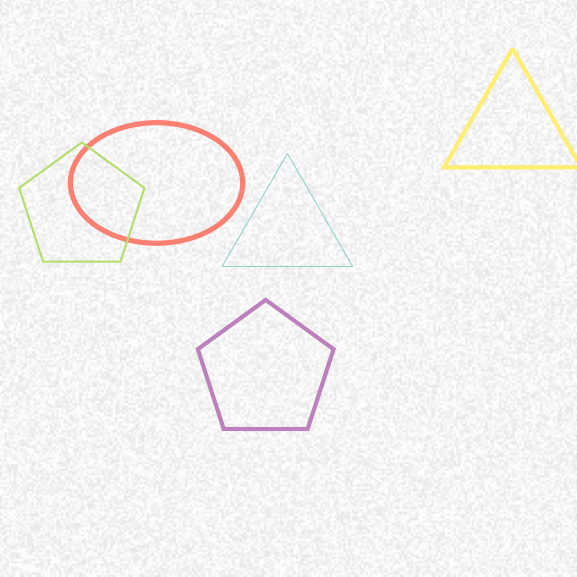[{"shape": "triangle", "thickness": 0.5, "radius": 0.65, "center": [0.498, 0.603]}, {"shape": "oval", "thickness": 2.5, "radius": 0.75, "center": [0.271, 0.682]}, {"shape": "pentagon", "thickness": 1, "radius": 0.57, "center": [0.142, 0.638]}, {"shape": "pentagon", "thickness": 2, "radius": 0.62, "center": [0.46, 0.356]}, {"shape": "triangle", "thickness": 2, "radius": 0.68, "center": [0.888, 0.778]}]